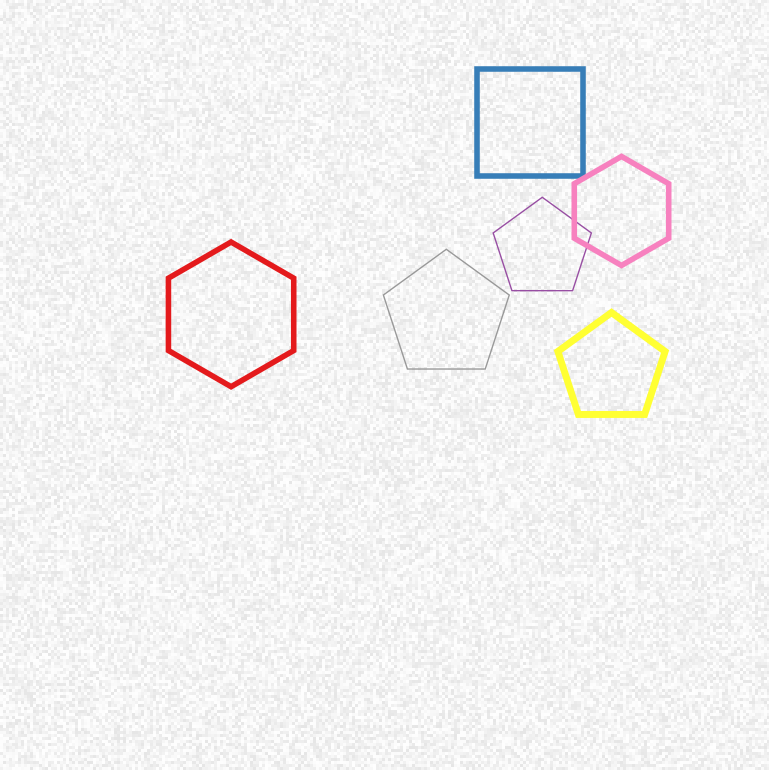[{"shape": "hexagon", "thickness": 2, "radius": 0.47, "center": [0.3, 0.592]}, {"shape": "square", "thickness": 2, "radius": 0.35, "center": [0.688, 0.841]}, {"shape": "pentagon", "thickness": 0.5, "radius": 0.34, "center": [0.704, 0.677]}, {"shape": "pentagon", "thickness": 2.5, "radius": 0.37, "center": [0.794, 0.521]}, {"shape": "hexagon", "thickness": 2, "radius": 0.35, "center": [0.807, 0.726]}, {"shape": "pentagon", "thickness": 0.5, "radius": 0.43, "center": [0.58, 0.59]}]